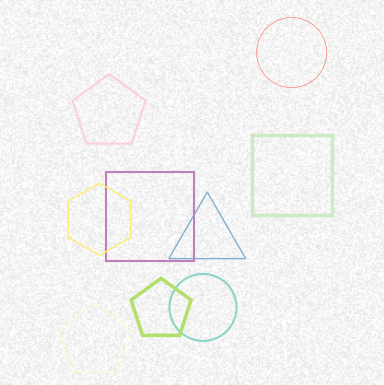[{"shape": "circle", "thickness": 1.5, "radius": 0.44, "center": [0.527, 0.202]}, {"shape": "pentagon", "thickness": 0.5, "radius": 0.5, "center": [0.247, 0.114]}, {"shape": "circle", "thickness": 0.5, "radius": 0.46, "center": [0.758, 0.864]}, {"shape": "triangle", "thickness": 1, "radius": 0.58, "center": [0.538, 0.386]}, {"shape": "pentagon", "thickness": 2.5, "radius": 0.41, "center": [0.418, 0.195]}, {"shape": "pentagon", "thickness": 1.5, "radius": 0.5, "center": [0.283, 0.708]}, {"shape": "square", "thickness": 1.5, "radius": 0.58, "center": [0.39, 0.437]}, {"shape": "square", "thickness": 2.5, "radius": 0.52, "center": [0.758, 0.547]}, {"shape": "hexagon", "thickness": 1, "radius": 0.47, "center": [0.258, 0.431]}]